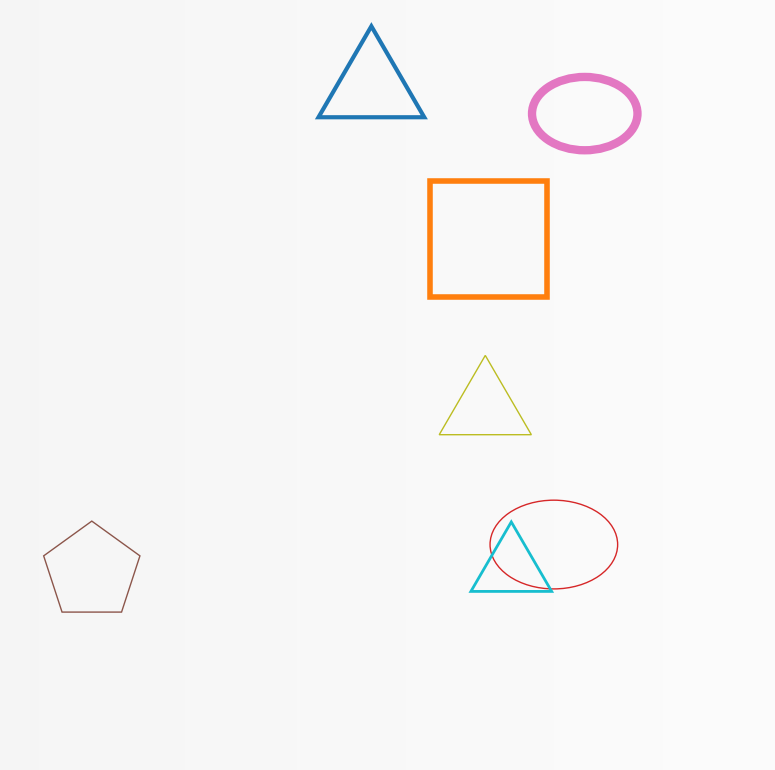[{"shape": "triangle", "thickness": 1.5, "radius": 0.39, "center": [0.479, 0.887]}, {"shape": "square", "thickness": 2, "radius": 0.38, "center": [0.63, 0.689]}, {"shape": "oval", "thickness": 0.5, "radius": 0.41, "center": [0.715, 0.293]}, {"shape": "pentagon", "thickness": 0.5, "radius": 0.33, "center": [0.118, 0.258]}, {"shape": "oval", "thickness": 3, "radius": 0.34, "center": [0.755, 0.852]}, {"shape": "triangle", "thickness": 0.5, "radius": 0.34, "center": [0.626, 0.47]}, {"shape": "triangle", "thickness": 1, "radius": 0.3, "center": [0.66, 0.262]}]